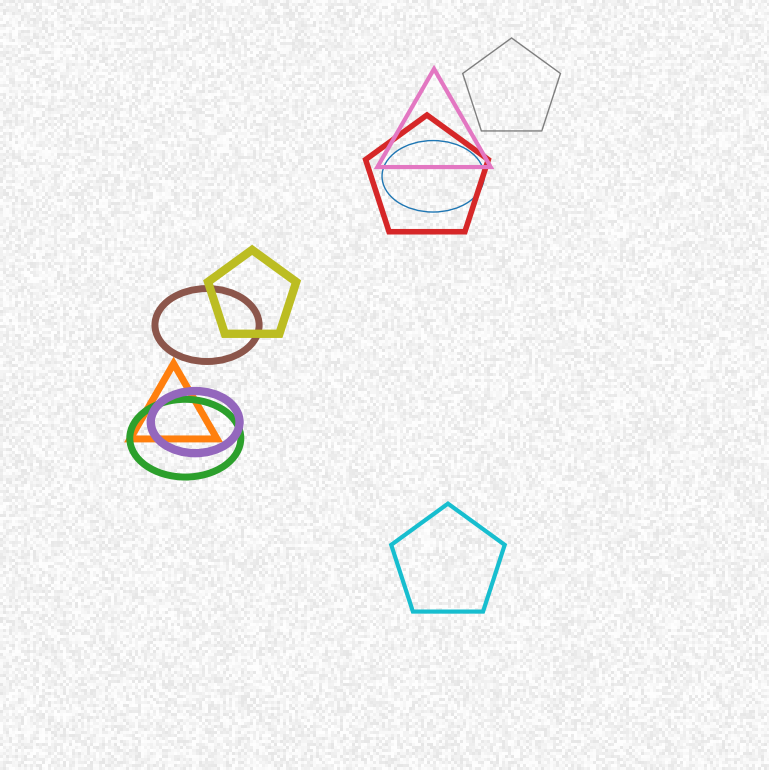[{"shape": "oval", "thickness": 0.5, "radius": 0.33, "center": [0.562, 0.771]}, {"shape": "triangle", "thickness": 2.5, "radius": 0.33, "center": [0.225, 0.463]}, {"shape": "oval", "thickness": 2.5, "radius": 0.36, "center": [0.241, 0.431]}, {"shape": "pentagon", "thickness": 2, "radius": 0.42, "center": [0.555, 0.767]}, {"shape": "oval", "thickness": 3, "radius": 0.29, "center": [0.253, 0.452]}, {"shape": "oval", "thickness": 2.5, "radius": 0.34, "center": [0.269, 0.578]}, {"shape": "triangle", "thickness": 1.5, "radius": 0.42, "center": [0.564, 0.826]}, {"shape": "pentagon", "thickness": 0.5, "radius": 0.33, "center": [0.664, 0.884]}, {"shape": "pentagon", "thickness": 3, "radius": 0.3, "center": [0.327, 0.615]}, {"shape": "pentagon", "thickness": 1.5, "radius": 0.39, "center": [0.582, 0.268]}]